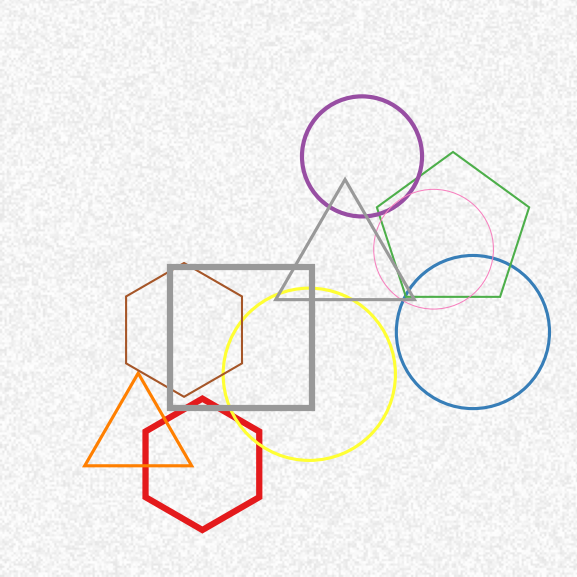[{"shape": "hexagon", "thickness": 3, "radius": 0.57, "center": [0.35, 0.195]}, {"shape": "circle", "thickness": 1.5, "radius": 0.66, "center": [0.819, 0.424]}, {"shape": "pentagon", "thickness": 1, "radius": 0.69, "center": [0.784, 0.597]}, {"shape": "circle", "thickness": 2, "radius": 0.52, "center": [0.627, 0.728]}, {"shape": "triangle", "thickness": 1.5, "radius": 0.53, "center": [0.239, 0.246]}, {"shape": "circle", "thickness": 1.5, "radius": 0.75, "center": [0.536, 0.351]}, {"shape": "hexagon", "thickness": 1, "radius": 0.58, "center": [0.319, 0.428]}, {"shape": "circle", "thickness": 0.5, "radius": 0.52, "center": [0.751, 0.568]}, {"shape": "square", "thickness": 3, "radius": 0.61, "center": [0.418, 0.415]}, {"shape": "triangle", "thickness": 1.5, "radius": 0.69, "center": [0.598, 0.55]}]